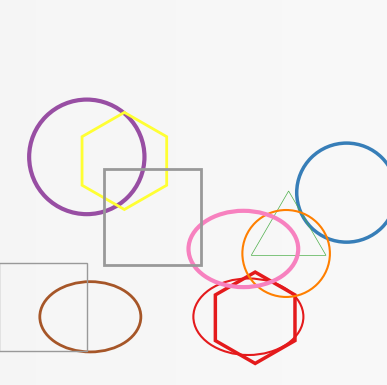[{"shape": "hexagon", "thickness": 2.5, "radius": 0.59, "center": [0.658, 0.175]}, {"shape": "oval", "thickness": 1.5, "radius": 0.71, "center": [0.641, 0.177]}, {"shape": "circle", "thickness": 2.5, "radius": 0.64, "center": [0.894, 0.5]}, {"shape": "triangle", "thickness": 0.5, "radius": 0.56, "center": [0.745, 0.392]}, {"shape": "circle", "thickness": 3, "radius": 0.74, "center": [0.224, 0.593]}, {"shape": "circle", "thickness": 1.5, "radius": 0.56, "center": [0.738, 0.342]}, {"shape": "hexagon", "thickness": 2, "radius": 0.63, "center": [0.321, 0.582]}, {"shape": "oval", "thickness": 2, "radius": 0.65, "center": [0.233, 0.177]}, {"shape": "oval", "thickness": 3, "radius": 0.71, "center": [0.628, 0.353]}, {"shape": "square", "thickness": 1, "radius": 0.57, "center": [0.112, 0.202]}, {"shape": "square", "thickness": 2, "radius": 0.62, "center": [0.393, 0.437]}]